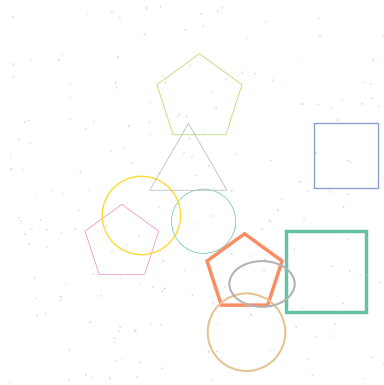[{"shape": "circle", "thickness": 0.5, "radius": 0.42, "center": [0.529, 0.425]}, {"shape": "square", "thickness": 2.5, "radius": 0.52, "center": [0.847, 0.295]}, {"shape": "pentagon", "thickness": 2.5, "radius": 0.51, "center": [0.635, 0.29]}, {"shape": "square", "thickness": 1, "radius": 0.42, "center": [0.899, 0.597]}, {"shape": "pentagon", "thickness": 0.5, "radius": 0.5, "center": [0.317, 0.369]}, {"shape": "pentagon", "thickness": 0.5, "radius": 0.58, "center": [0.518, 0.744]}, {"shape": "circle", "thickness": 1, "radius": 0.51, "center": [0.367, 0.44]}, {"shape": "circle", "thickness": 1.5, "radius": 0.5, "center": [0.64, 0.137]}, {"shape": "oval", "thickness": 1.5, "radius": 0.42, "center": [0.681, 0.262]}, {"shape": "triangle", "thickness": 0.5, "radius": 0.58, "center": [0.489, 0.564]}]